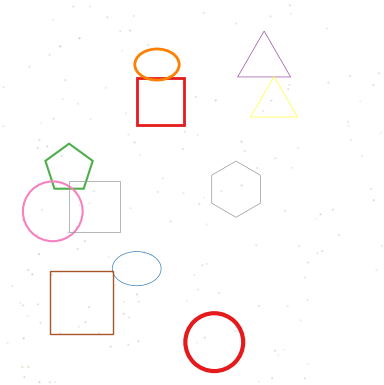[{"shape": "circle", "thickness": 3, "radius": 0.38, "center": [0.557, 0.111]}, {"shape": "square", "thickness": 2, "radius": 0.31, "center": [0.418, 0.736]}, {"shape": "oval", "thickness": 0.5, "radius": 0.32, "center": [0.355, 0.302]}, {"shape": "pentagon", "thickness": 1.5, "radius": 0.32, "center": [0.179, 0.562]}, {"shape": "triangle", "thickness": 0.5, "radius": 0.4, "center": [0.686, 0.84]}, {"shape": "oval", "thickness": 2, "radius": 0.29, "center": [0.408, 0.832]}, {"shape": "triangle", "thickness": 0.5, "radius": 0.35, "center": [0.712, 0.731]}, {"shape": "square", "thickness": 1, "radius": 0.41, "center": [0.211, 0.214]}, {"shape": "circle", "thickness": 1.5, "radius": 0.39, "center": [0.137, 0.451]}, {"shape": "square", "thickness": 0.5, "radius": 0.33, "center": [0.245, 0.463]}, {"shape": "hexagon", "thickness": 0.5, "radius": 0.36, "center": [0.613, 0.509]}]